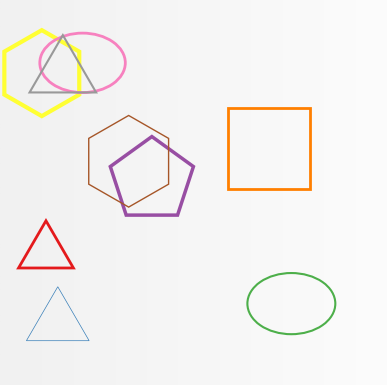[{"shape": "triangle", "thickness": 2, "radius": 0.41, "center": [0.119, 0.345]}, {"shape": "triangle", "thickness": 0.5, "radius": 0.47, "center": [0.149, 0.162]}, {"shape": "oval", "thickness": 1.5, "radius": 0.57, "center": [0.752, 0.211]}, {"shape": "pentagon", "thickness": 2.5, "radius": 0.56, "center": [0.392, 0.532]}, {"shape": "square", "thickness": 2, "radius": 0.53, "center": [0.694, 0.614]}, {"shape": "hexagon", "thickness": 3, "radius": 0.56, "center": [0.108, 0.81]}, {"shape": "hexagon", "thickness": 1, "radius": 0.59, "center": [0.332, 0.581]}, {"shape": "oval", "thickness": 2, "radius": 0.55, "center": [0.213, 0.837]}, {"shape": "triangle", "thickness": 1.5, "radius": 0.5, "center": [0.162, 0.809]}]